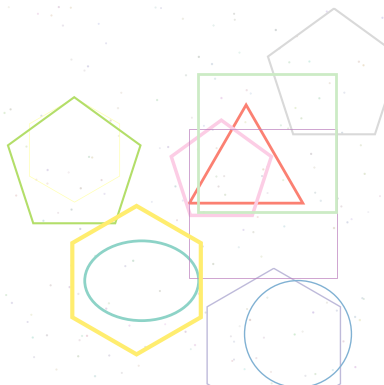[{"shape": "oval", "thickness": 2, "radius": 0.74, "center": [0.368, 0.271]}, {"shape": "hexagon", "thickness": 0.5, "radius": 0.68, "center": [0.194, 0.61]}, {"shape": "hexagon", "thickness": 1, "radius": 1.0, "center": [0.711, 0.103]}, {"shape": "triangle", "thickness": 2, "radius": 0.85, "center": [0.639, 0.557]}, {"shape": "circle", "thickness": 1, "radius": 0.69, "center": [0.774, 0.132]}, {"shape": "pentagon", "thickness": 1.5, "radius": 0.91, "center": [0.193, 0.567]}, {"shape": "pentagon", "thickness": 2.5, "radius": 0.68, "center": [0.575, 0.551]}, {"shape": "pentagon", "thickness": 1.5, "radius": 0.9, "center": [0.868, 0.797]}, {"shape": "square", "thickness": 0.5, "radius": 0.97, "center": [0.683, 0.472]}, {"shape": "square", "thickness": 2, "radius": 0.9, "center": [0.694, 0.629]}, {"shape": "hexagon", "thickness": 3, "radius": 0.96, "center": [0.355, 0.272]}]